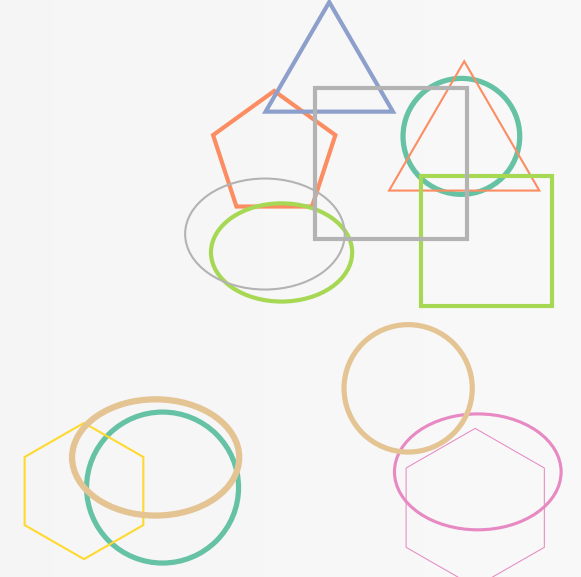[{"shape": "circle", "thickness": 2.5, "radius": 0.65, "center": [0.28, 0.155]}, {"shape": "circle", "thickness": 2.5, "radius": 0.5, "center": [0.794, 0.763]}, {"shape": "pentagon", "thickness": 2, "radius": 0.55, "center": [0.472, 0.731]}, {"shape": "triangle", "thickness": 1, "radius": 0.75, "center": [0.799, 0.744]}, {"shape": "triangle", "thickness": 2, "radius": 0.63, "center": [0.566, 0.869]}, {"shape": "hexagon", "thickness": 0.5, "radius": 0.69, "center": [0.818, 0.12]}, {"shape": "oval", "thickness": 1.5, "radius": 0.72, "center": [0.822, 0.182]}, {"shape": "square", "thickness": 2, "radius": 0.56, "center": [0.837, 0.583]}, {"shape": "oval", "thickness": 2, "radius": 0.61, "center": [0.484, 0.562]}, {"shape": "hexagon", "thickness": 1, "radius": 0.59, "center": [0.144, 0.149]}, {"shape": "circle", "thickness": 2.5, "radius": 0.55, "center": [0.702, 0.327]}, {"shape": "oval", "thickness": 3, "radius": 0.72, "center": [0.268, 0.207]}, {"shape": "oval", "thickness": 1, "radius": 0.69, "center": [0.456, 0.594]}, {"shape": "square", "thickness": 2, "radius": 0.65, "center": [0.673, 0.717]}]